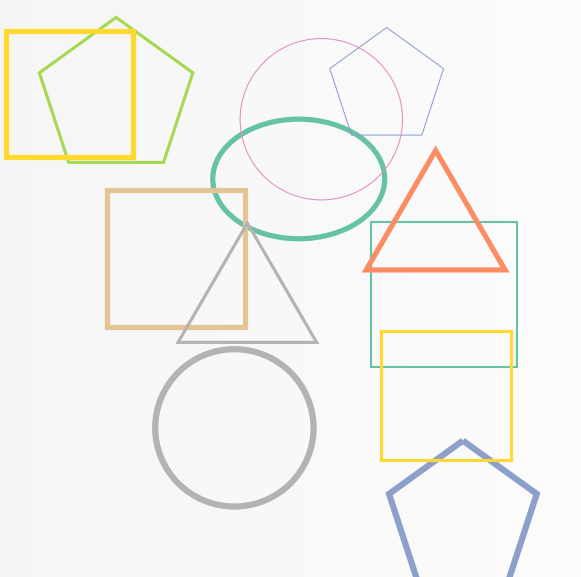[{"shape": "oval", "thickness": 2.5, "radius": 0.74, "center": [0.514, 0.689]}, {"shape": "square", "thickness": 1, "radius": 0.63, "center": [0.763, 0.489]}, {"shape": "triangle", "thickness": 2.5, "radius": 0.69, "center": [0.749, 0.601]}, {"shape": "pentagon", "thickness": 3, "radius": 0.67, "center": [0.796, 0.103]}, {"shape": "pentagon", "thickness": 0.5, "radius": 0.51, "center": [0.665, 0.848]}, {"shape": "circle", "thickness": 0.5, "radius": 0.7, "center": [0.553, 0.793]}, {"shape": "pentagon", "thickness": 1.5, "radius": 0.69, "center": [0.2, 0.83]}, {"shape": "square", "thickness": 2.5, "radius": 0.54, "center": [0.12, 0.837]}, {"shape": "square", "thickness": 1.5, "radius": 0.56, "center": [0.767, 0.314]}, {"shape": "square", "thickness": 2.5, "radius": 0.59, "center": [0.303, 0.551]}, {"shape": "circle", "thickness": 3, "radius": 0.68, "center": [0.403, 0.258]}, {"shape": "triangle", "thickness": 1.5, "radius": 0.69, "center": [0.426, 0.475]}]